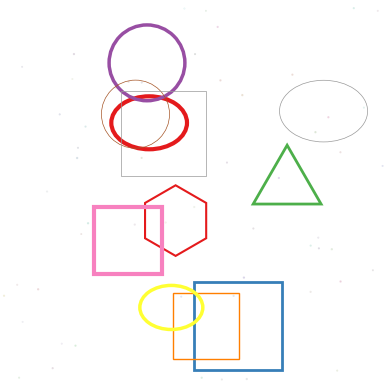[{"shape": "hexagon", "thickness": 1.5, "radius": 0.46, "center": [0.456, 0.427]}, {"shape": "oval", "thickness": 3, "radius": 0.49, "center": [0.387, 0.681]}, {"shape": "square", "thickness": 2, "radius": 0.57, "center": [0.618, 0.152]}, {"shape": "triangle", "thickness": 2, "radius": 0.51, "center": [0.746, 0.521]}, {"shape": "circle", "thickness": 2.5, "radius": 0.49, "center": [0.382, 0.837]}, {"shape": "square", "thickness": 1, "radius": 0.43, "center": [0.535, 0.152]}, {"shape": "oval", "thickness": 2.5, "radius": 0.41, "center": [0.445, 0.201]}, {"shape": "circle", "thickness": 0.5, "radius": 0.44, "center": [0.352, 0.703]}, {"shape": "square", "thickness": 3, "radius": 0.44, "center": [0.332, 0.376]}, {"shape": "square", "thickness": 0.5, "radius": 0.55, "center": [0.424, 0.653]}, {"shape": "oval", "thickness": 0.5, "radius": 0.57, "center": [0.84, 0.711]}]